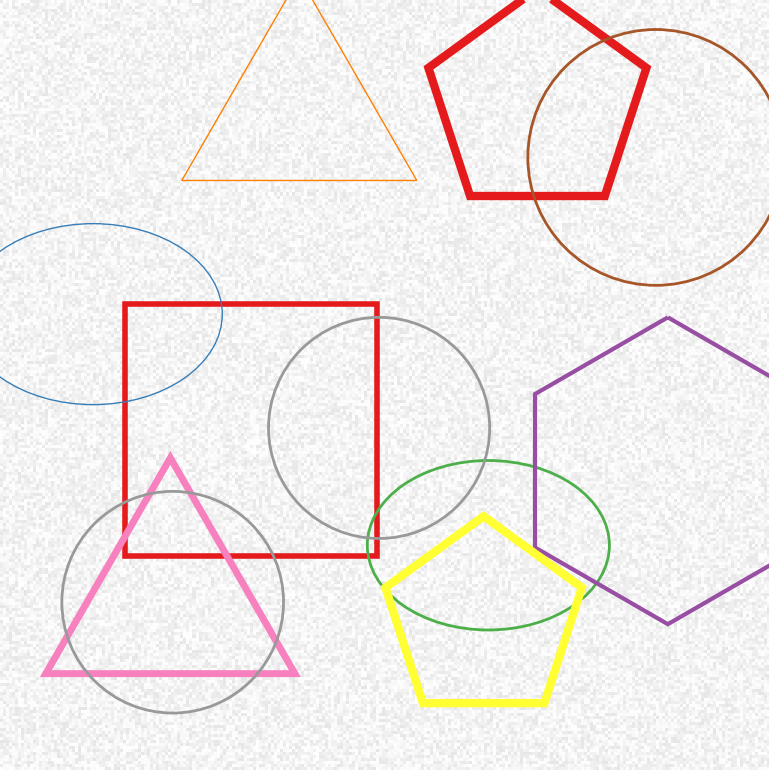[{"shape": "pentagon", "thickness": 3, "radius": 0.74, "center": [0.698, 0.866]}, {"shape": "square", "thickness": 2, "radius": 0.82, "center": [0.326, 0.442]}, {"shape": "oval", "thickness": 0.5, "radius": 0.84, "center": [0.121, 0.592]}, {"shape": "oval", "thickness": 1, "radius": 0.79, "center": [0.634, 0.292]}, {"shape": "hexagon", "thickness": 1.5, "radius": 1.0, "center": [0.867, 0.389]}, {"shape": "triangle", "thickness": 0.5, "radius": 0.88, "center": [0.389, 0.854]}, {"shape": "pentagon", "thickness": 3, "radius": 0.67, "center": [0.628, 0.195]}, {"shape": "circle", "thickness": 1, "radius": 0.83, "center": [0.852, 0.796]}, {"shape": "triangle", "thickness": 2.5, "radius": 0.93, "center": [0.221, 0.219]}, {"shape": "circle", "thickness": 1, "radius": 0.72, "center": [0.224, 0.218]}, {"shape": "circle", "thickness": 1, "radius": 0.72, "center": [0.492, 0.444]}]